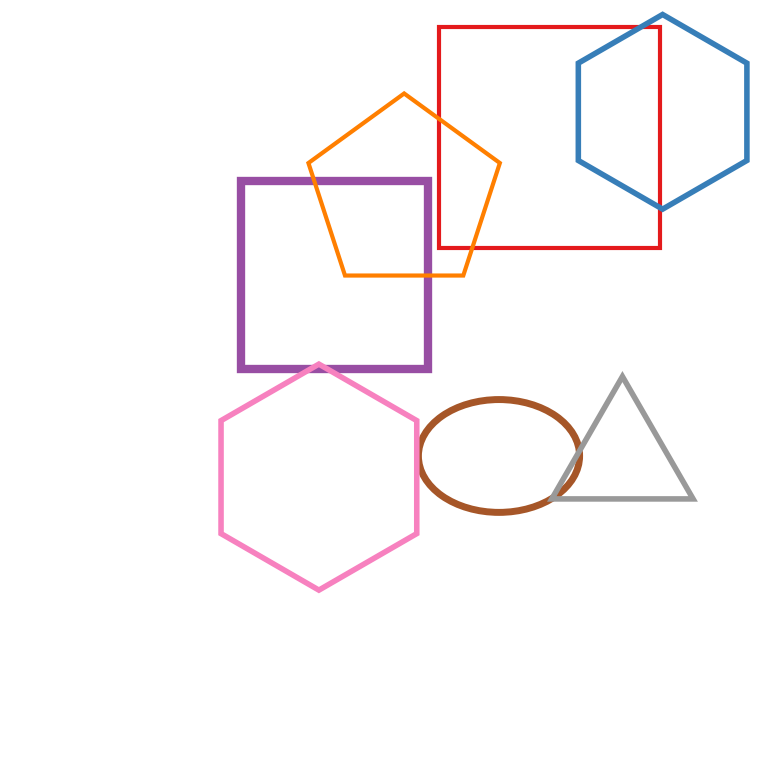[{"shape": "square", "thickness": 1.5, "radius": 0.72, "center": [0.714, 0.822]}, {"shape": "hexagon", "thickness": 2, "radius": 0.63, "center": [0.861, 0.855]}, {"shape": "square", "thickness": 3, "radius": 0.61, "center": [0.434, 0.643]}, {"shape": "pentagon", "thickness": 1.5, "radius": 0.65, "center": [0.525, 0.748]}, {"shape": "oval", "thickness": 2.5, "radius": 0.52, "center": [0.648, 0.408]}, {"shape": "hexagon", "thickness": 2, "radius": 0.73, "center": [0.414, 0.38]}, {"shape": "triangle", "thickness": 2, "radius": 0.53, "center": [0.808, 0.405]}]